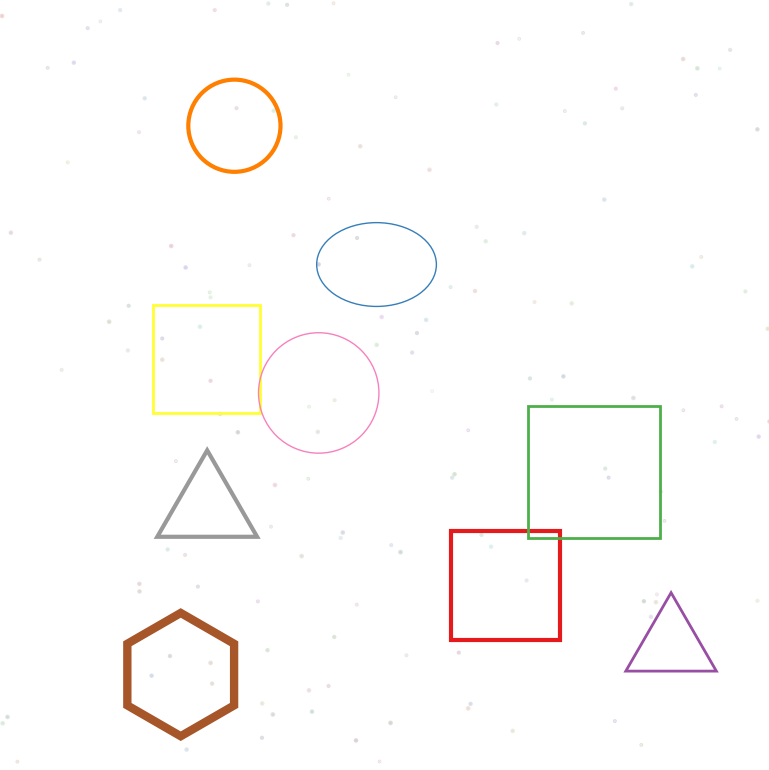[{"shape": "square", "thickness": 1.5, "radius": 0.35, "center": [0.657, 0.239]}, {"shape": "oval", "thickness": 0.5, "radius": 0.39, "center": [0.489, 0.656]}, {"shape": "square", "thickness": 1, "radius": 0.43, "center": [0.771, 0.387]}, {"shape": "triangle", "thickness": 1, "radius": 0.34, "center": [0.872, 0.162]}, {"shape": "circle", "thickness": 1.5, "radius": 0.3, "center": [0.304, 0.837]}, {"shape": "square", "thickness": 1, "radius": 0.35, "center": [0.268, 0.534]}, {"shape": "hexagon", "thickness": 3, "radius": 0.4, "center": [0.235, 0.124]}, {"shape": "circle", "thickness": 0.5, "radius": 0.39, "center": [0.414, 0.49]}, {"shape": "triangle", "thickness": 1.5, "radius": 0.37, "center": [0.269, 0.34]}]